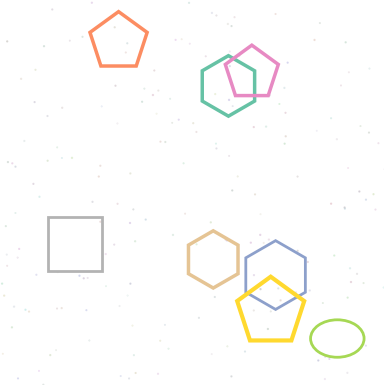[{"shape": "hexagon", "thickness": 2.5, "radius": 0.39, "center": [0.593, 0.777]}, {"shape": "pentagon", "thickness": 2.5, "radius": 0.39, "center": [0.308, 0.892]}, {"shape": "hexagon", "thickness": 2, "radius": 0.45, "center": [0.716, 0.286]}, {"shape": "pentagon", "thickness": 2.5, "radius": 0.36, "center": [0.654, 0.81]}, {"shape": "oval", "thickness": 2, "radius": 0.35, "center": [0.876, 0.121]}, {"shape": "pentagon", "thickness": 3, "radius": 0.46, "center": [0.703, 0.19]}, {"shape": "hexagon", "thickness": 2.5, "radius": 0.37, "center": [0.554, 0.326]}, {"shape": "square", "thickness": 2, "radius": 0.35, "center": [0.194, 0.367]}]